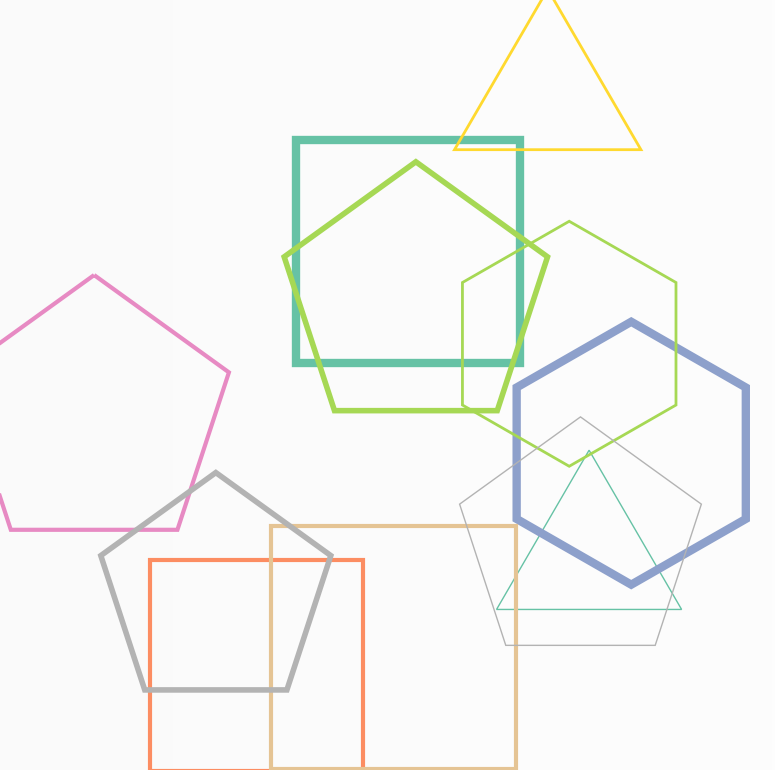[{"shape": "square", "thickness": 3, "radius": 0.72, "center": [0.526, 0.673]}, {"shape": "triangle", "thickness": 0.5, "radius": 0.69, "center": [0.76, 0.277]}, {"shape": "square", "thickness": 1.5, "radius": 0.69, "center": [0.331, 0.136]}, {"shape": "hexagon", "thickness": 3, "radius": 0.85, "center": [0.814, 0.411]}, {"shape": "pentagon", "thickness": 1.5, "radius": 0.91, "center": [0.121, 0.46]}, {"shape": "hexagon", "thickness": 1, "radius": 0.8, "center": [0.734, 0.554]}, {"shape": "pentagon", "thickness": 2, "radius": 0.89, "center": [0.537, 0.611]}, {"shape": "triangle", "thickness": 1, "radius": 0.69, "center": [0.707, 0.875]}, {"shape": "square", "thickness": 1.5, "radius": 0.79, "center": [0.508, 0.159]}, {"shape": "pentagon", "thickness": 2, "radius": 0.78, "center": [0.278, 0.23]}, {"shape": "pentagon", "thickness": 0.5, "radius": 0.82, "center": [0.749, 0.295]}]